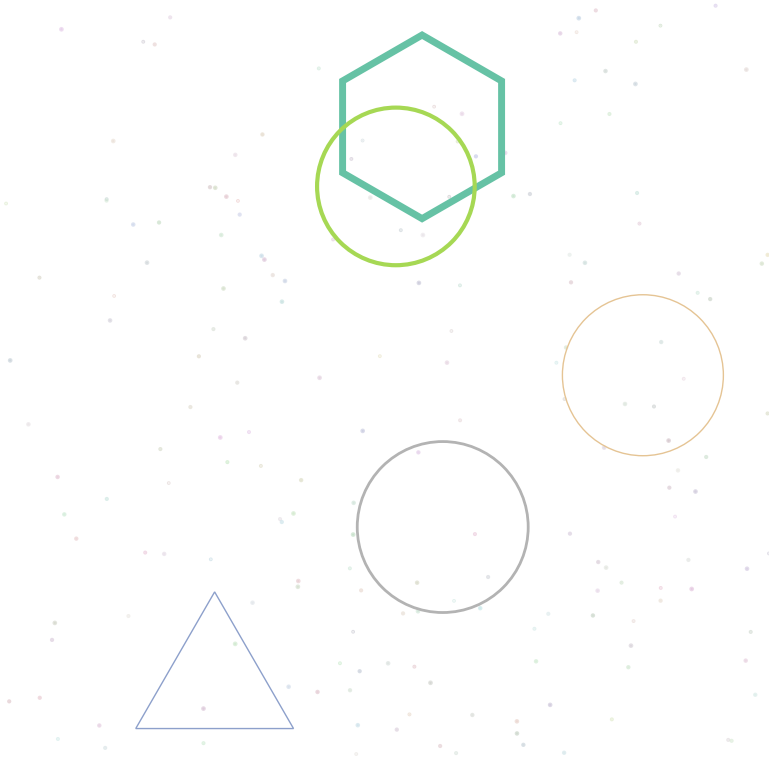[{"shape": "hexagon", "thickness": 2.5, "radius": 0.6, "center": [0.548, 0.835]}, {"shape": "triangle", "thickness": 0.5, "radius": 0.59, "center": [0.279, 0.113]}, {"shape": "circle", "thickness": 1.5, "radius": 0.51, "center": [0.514, 0.758]}, {"shape": "circle", "thickness": 0.5, "radius": 0.52, "center": [0.835, 0.513]}, {"shape": "circle", "thickness": 1, "radius": 0.56, "center": [0.575, 0.316]}]